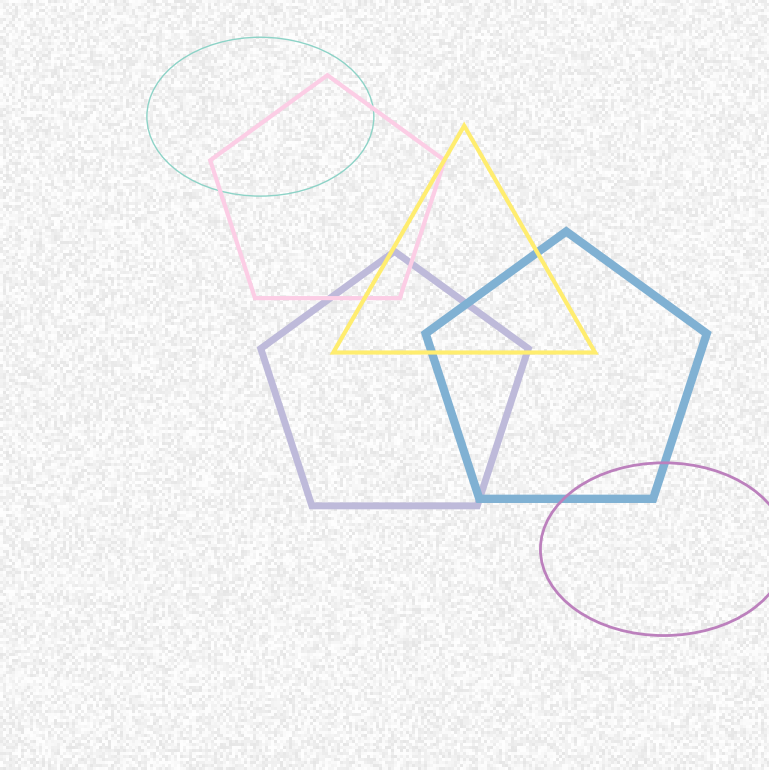[{"shape": "oval", "thickness": 0.5, "radius": 0.74, "center": [0.338, 0.848]}, {"shape": "pentagon", "thickness": 2.5, "radius": 0.91, "center": [0.512, 0.491]}, {"shape": "pentagon", "thickness": 3, "radius": 0.96, "center": [0.735, 0.507]}, {"shape": "pentagon", "thickness": 1.5, "radius": 0.8, "center": [0.425, 0.742]}, {"shape": "oval", "thickness": 1, "radius": 0.8, "center": [0.862, 0.287]}, {"shape": "triangle", "thickness": 1.5, "radius": 0.98, "center": [0.603, 0.64]}]